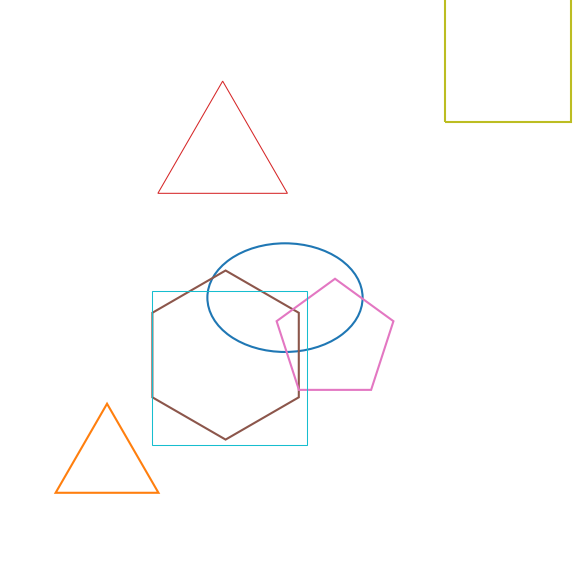[{"shape": "oval", "thickness": 1, "radius": 0.67, "center": [0.493, 0.484]}, {"shape": "triangle", "thickness": 1, "radius": 0.51, "center": [0.185, 0.197]}, {"shape": "triangle", "thickness": 0.5, "radius": 0.65, "center": [0.386, 0.729]}, {"shape": "hexagon", "thickness": 1, "radius": 0.73, "center": [0.391, 0.384]}, {"shape": "pentagon", "thickness": 1, "radius": 0.53, "center": [0.58, 0.41]}, {"shape": "square", "thickness": 1, "radius": 0.54, "center": [0.88, 0.897]}, {"shape": "square", "thickness": 0.5, "radius": 0.67, "center": [0.398, 0.362]}]